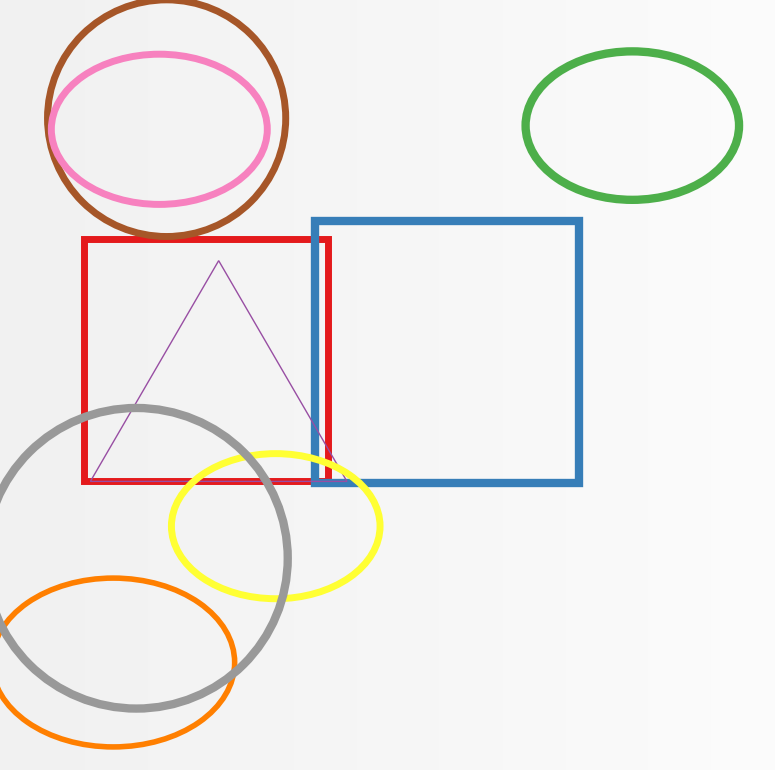[{"shape": "square", "thickness": 2.5, "radius": 0.79, "center": [0.266, 0.532]}, {"shape": "square", "thickness": 3, "radius": 0.85, "center": [0.577, 0.543]}, {"shape": "oval", "thickness": 3, "radius": 0.69, "center": [0.816, 0.837]}, {"shape": "triangle", "thickness": 0.5, "radius": 0.96, "center": [0.282, 0.47]}, {"shape": "oval", "thickness": 2, "radius": 0.78, "center": [0.146, 0.14]}, {"shape": "oval", "thickness": 2.5, "radius": 0.67, "center": [0.356, 0.317]}, {"shape": "circle", "thickness": 2.5, "radius": 0.77, "center": [0.215, 0.847]}, {"shape": "oval", "thickness": 2.5, "radius": 0.7, "center": [0.206, 0.832]}, {"shape": "circle", "thickness": 3, "radius": 0.98, "center": [0.176, 0.275]}]